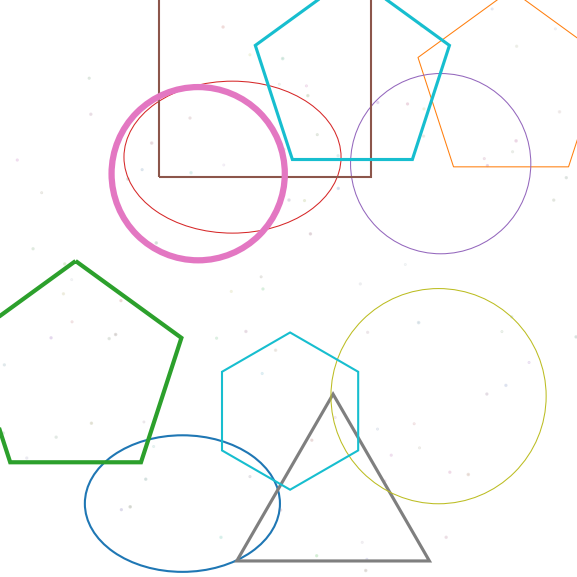[{"shape": "oval", "thickness": 1, "radius": 0.84, "center": [0.316, 0.127]}, {"shape": "pentagon", "thickness": 0.5, "radius": 0.85, "center": [0.885, 0.847]}, {"shape": "pentagon", "thickness": 2, "radius": 0.96, "center": [0.131, 0.355]}, {"shape": "oval", "thickness": 0.5, "radius": 0.94, "center": [0.403, 0.727]}, {"shape": "circle", "thickness": 0.5, "radius": 0.78, "center": [0.763, 0.716]}, {"shape": "square", "thickness": 1, "radius": 0.92, "center": [0.458, 0.876]}, {"shape": "circle", "thickness": 3, "radius": 0.75, "center": [0.343, 0.698]}, {"shape": "triangle", "thickness": 1.5, "radius": 0.96, "center": [0.577, 0.124]}, {"shape": "circle", "thickness": 0.5, "radius": 0.93, "center": [0.759, 0.313]}, {"shape": "hexagon", "thickness": 1, "radius": 0.68, "center": [0.502, 0.287]}, {"shape": "pentagon", "thickness": 1.5, "radius": 0.88, "center": [0.61, 0.866]}]